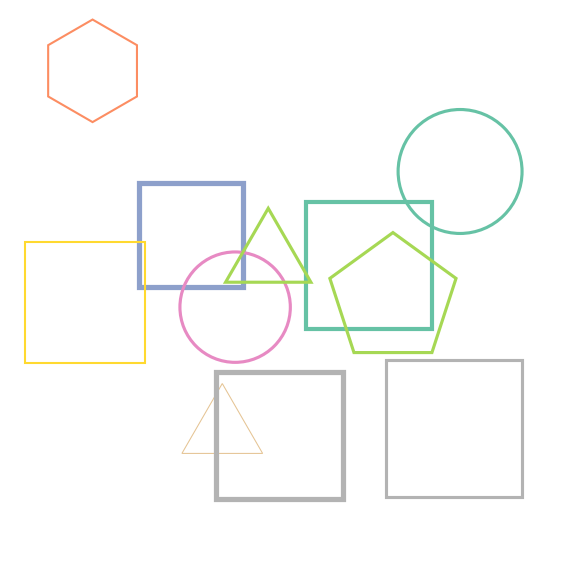[{"shape": "circle", "thickness": 1.5, "radius": 0.54, "center": [0.797, 0.702]}, {"shape": "square", "thickness": 2, "radius": 0.55, "center": [0.639, 0.539]}, {"shape": "hexagon", "thickness": 1, "radius": 0.44, "center": [0.16, 0.877]}, {"shape": "square", "thickness": 2.5, "radius": 0.45, "center": [0.33, 0.592]}, {"shape": "circle", "thickness": 1.5, "radius": 0.48, "center": [0.407, 0.467]}, {"shape": "triangle", "thickness": 1.5, "radius": 0.43, "center": [0.464, 0.553]}, {"shape": "pentagon", "thickness": 1.5, "radius": 0.57, "center": [0.68, 0.482]}, {"shape": "square", "thickness": 1, "radius": 0.52, "center": [0.147, 0.475]}, {"shape": "triangle", "thickness": 0.5, "radius": 0.4, "center": [0.385, 0.254]}, {"shape": "square", "thickness": 1.5, "radius": 0.59, "center": [0.786, 0.258]}, {"shape": "square", "thickness": 2.5, "radius": 0.55, "center": [0.483, 0.245]}]